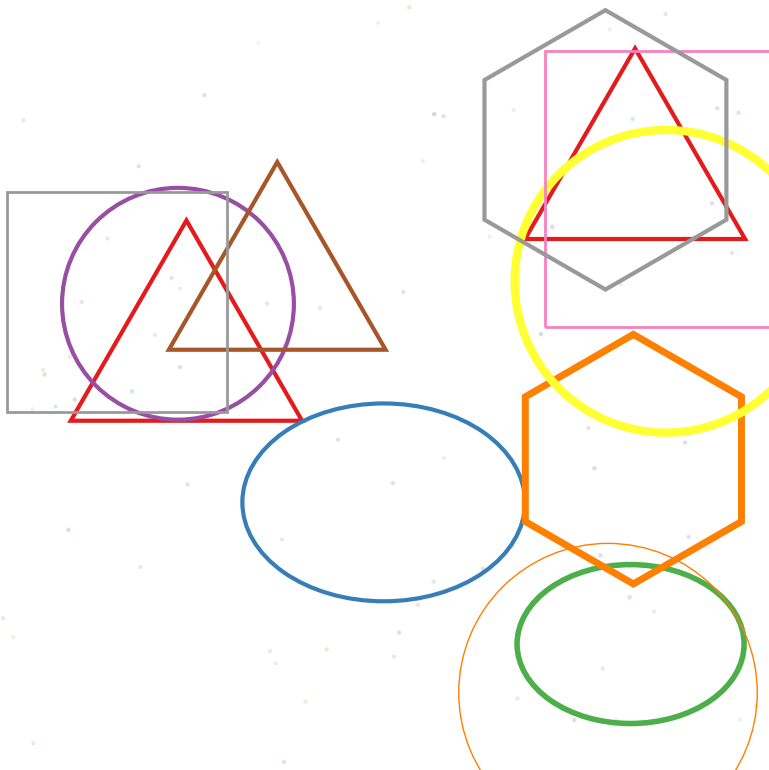[{"shape": "triangle", "thickness": 1.5, "radius": 0.87, "center": [0.242, 0.54]}, {"shape": "triangle", "thickness": 1.5, "radius": 0.82, "center": [0.825, 0.772]}, {"shape": "oval", "thickness": 1.5, "radius": 0.92, "center": [0.498, 0.348]}, {"shape": "oval", "thickness": 2, "radius": 0.74, "center": [0.819, 0.164]}, {"shape": "circle", "thickness": 1.5, "radius": 0.75, "center": [0.231, 0.605]}, {"shape": "circle", "thickness": 0.5, "radius": 0.97, "center": [0.79, 0.1]}, {"shape": "hexagon", "thickness": 2.5, "radius": 0.81, "center": [0.823, 0.404]}, {"shape": "circle", "thickness": 3, "radius": 0.98, "center": [0.865, 0.635]}, {"shape": "triangle", "thickness": 1.5, "radius": 0.81, "center": [0.36, 0.627]}, {"shape": "square", "thickness": 1, "radius": 0.9, "center": [0.888, 0.755]}, {"shape": "square", "thickness": 1, "radius": 0.72, "center": [0.152, 0.608]}, {"shape": "hexagon", "thickness": 1.5, "radius": 0.91, "center": [0.786, 0.805]}]